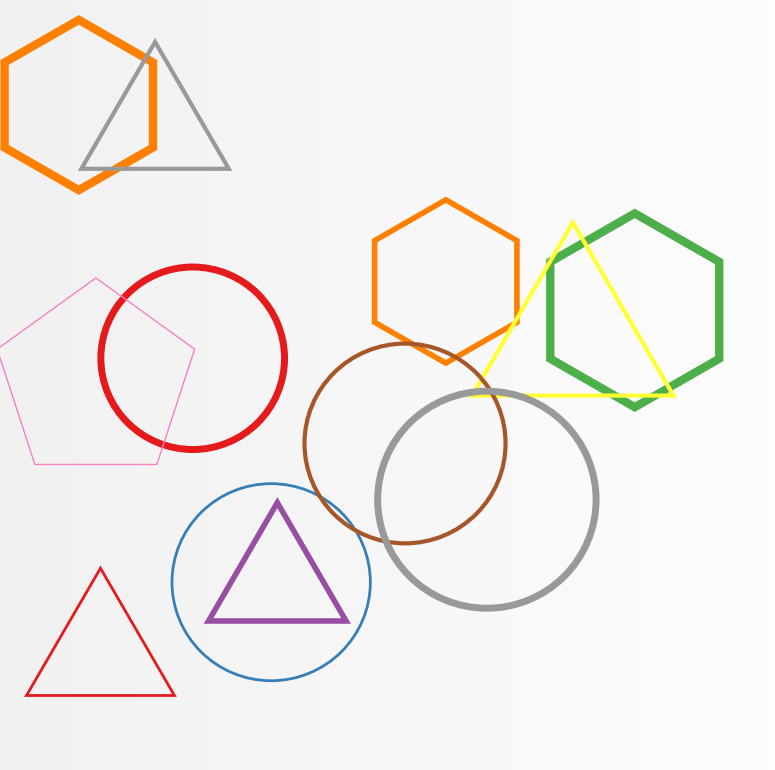[{"shape": "circle", "thickness": 2.5, "radius": 0.59, "center": [0.249, 0.535]}, {"shape": "triangle", "thickness": 1, "radius": 0.55, "center": [0.13, 0.152]}, {"shape": "circle", "thickness": 1, "radius": 0.64, "center": [0.35, 0.244]}, {"shape": "hexagon", "thickness": 3, "radius": 0.63, "center": [0.819, 0.597]}, {"shape": "triangle", "thickness": 2, "radius": 0.51, "center": [0.358, 0.245]}, {"shape": "hexagon", "thickness": 3, "radius": 0.55, "center": [0.102, 0.864]}, {"shape": "hexagon", "thickness": 2, "radius": 0.53, "center": [0.575, 0.634]}, {"shape": "triangle", "thickness": 1.5, "radius": 0.75, "center": [0.739, 0.561]}, {"shape": "circle", "thickness": 1.5, "radius": 0.65, "center": [0.523, 0.424]}, {"shape": "pentagon", "thickness": 0.5, "radius": 0.67, "center": [0.124, 0.505]}, {"shape": "circle", "thickness": 2.5, "radius": 0.7, "center": [0.628, 0.351]}, {"shape": "triangle", "thickness": 1.5, "radius": 0.55, "center": [0.2, 0.836]}]